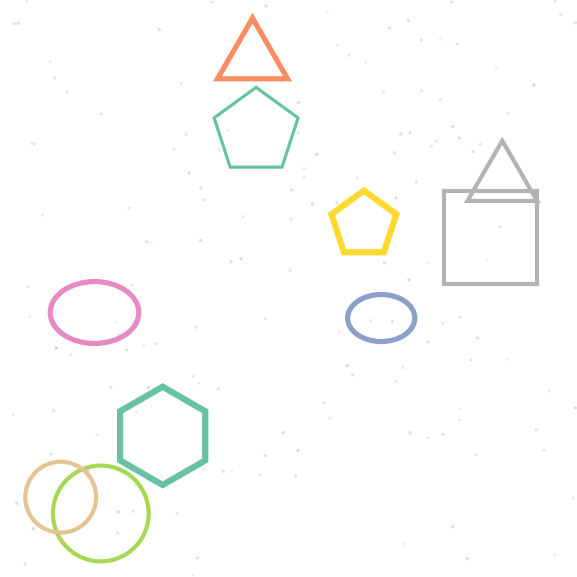[{"shape": "pentagon", "thickness": 1.5, "radius": 0.38, "center": [0.443, 0.771]}, {"shape": "hexagon", "thickness": 3, "radius": 0.43, "center": [0.282, 0.244]}, {"shape": "triangle", "thickness": 2.5, "radius": 0.35, "center": [0.437, 0.898]}, {"shape": "oval", "thickness": 2.5, "radius": 0.29, "center": [0.66, 0.448]}, {"shape": "oval", "thickness": 2.5, "radius": 0.38, "center": [0.164, 0.458]}, {"shape": "circle", "thickness": 2, "radius": 0.41, "center": [0.175, 0.11]}, {"shape": "pentagon", "thickness": 3, "radius": 0.29, "center": [0.63, 0.61]}, {"shape": "circle", "thickness": 2, "radius": 0.31, "center": [0.105, 0.138]}, {"shape": "square", "thickness": 2, "radius": 0.4, "center": [0.849, 0.589]}, {"shape": "triangle", "thickness": 2, "radius": 0.35, "center": [0.87, 0.686]}]